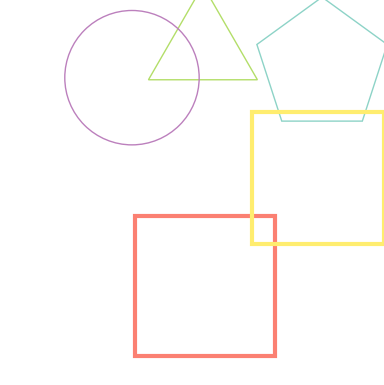[{"shape": "pentagon", "thickness": 1, "radius": 0.89, "center": [0.837, 0.829]}, {"shape": "square", "thickness": 3, "radius": 0.91, "center": [0.532, 0.257]}, {"shape": "triangle", "thickness": 1, "radius": 0.82, "center": [0.527, 0.875]}, {"shape": "circle", "thickness": 1, "radius": 0.87, "center": [0.343, 0.798]}, {"shape": "square", "thickness": 3, "radius": 0.86, "center": [0.826, 0.537]}]